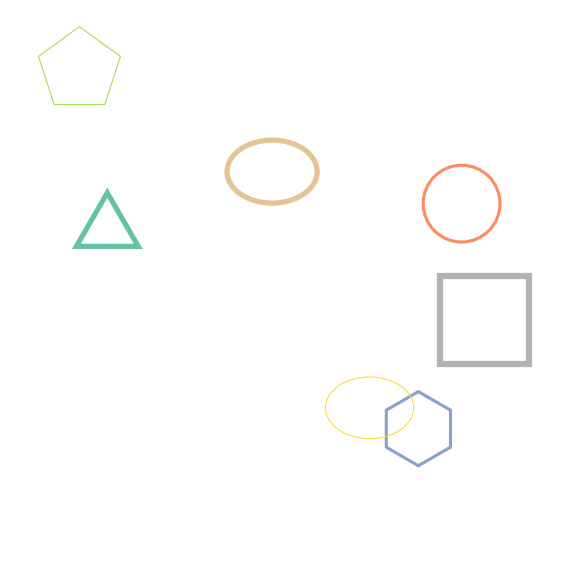[{"shape": "triangle", "thickness": 2.5, "radius": 0.31, "center": [0.186, 0.603]}, {"shape": "circle", "thickness": 1.5, "radius": 0.33, "center": [0.799, 0.647]}, {"shape": "hexagon", "thickness": 1.5, "radius": 0.32, "center": [0.724, 0.257]}, {"shape": "pentagon", "thickness": 0.5, "radius": 0.37, "center": [0.138, 0.878]}, {"shape": "oval", "thickness": 0.5, "radius": 0.38, "center": [0.64, 0.293]}, {"shape": "oval", "thickness": 2.5, "radius": 0.39, "center": [0.471, 0.702]}, {"shape": "square", "thickness": 3, "radius": 0.38, "center": [0.839, 0.445]}]